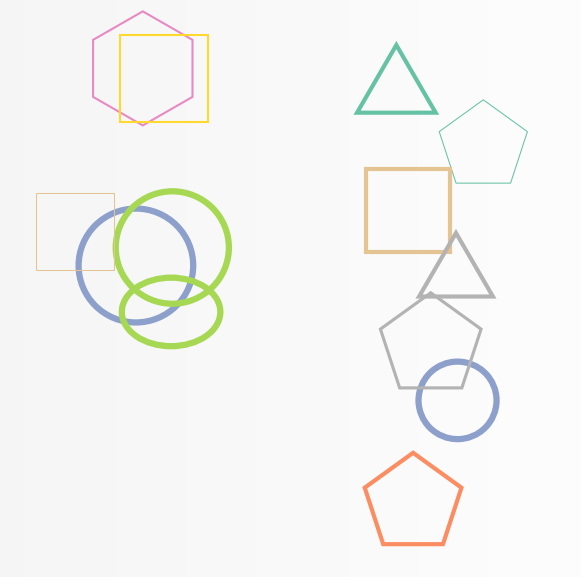[{"shape": "triangle", "thickness": 2, "radius": 0.39, "center": [0.682, 0.843]}, {"shape": "pentagon", "thickness": 0.5, "radius": 0.4, "center": [0.831, 0.747]}, {"shape": "pentagon", "thickness": 2, "radius": 0.44, "center": [0.711, 0.128]}, {"shape": "circle", "thickness": 3, "radius": 0.49, "center": [0.234, 0.539]}, {"shape": "circle", "thickness": 3, "radius": 0.34, "center": [0.787, 0.306]}, {"shape": "hexagon", "thickness": 1, "radius": 0.49, "center": [0.246, 0.881]}, {"shape": "oval", "thickness": 3, "radius": 0.42, "center": [0.294, 0.459]}, {"shape": "circle", "thickness": 3, "radius": 0.49, "center": [0.296, 0.571]}, {"shape": "square", "thickness": 1, "radius": 0.38, "center": [0.283, 0.864]}, {"shape": "square", "thickness": 0.5, "radius": 0.34, "center": [0.13, 0.598]}, {"shape": "square", "thickness": 2, "radius": 0.36, "center": [0.702, 0.635]}, {"shape": "pentagon", "thickness": 1.5, "radius": 0.46, "center": [0.741, 0.401]}, {"shape": "triangle", "thickness": 2, "radius": 0.37, "center": [0.785, 0.522]}]